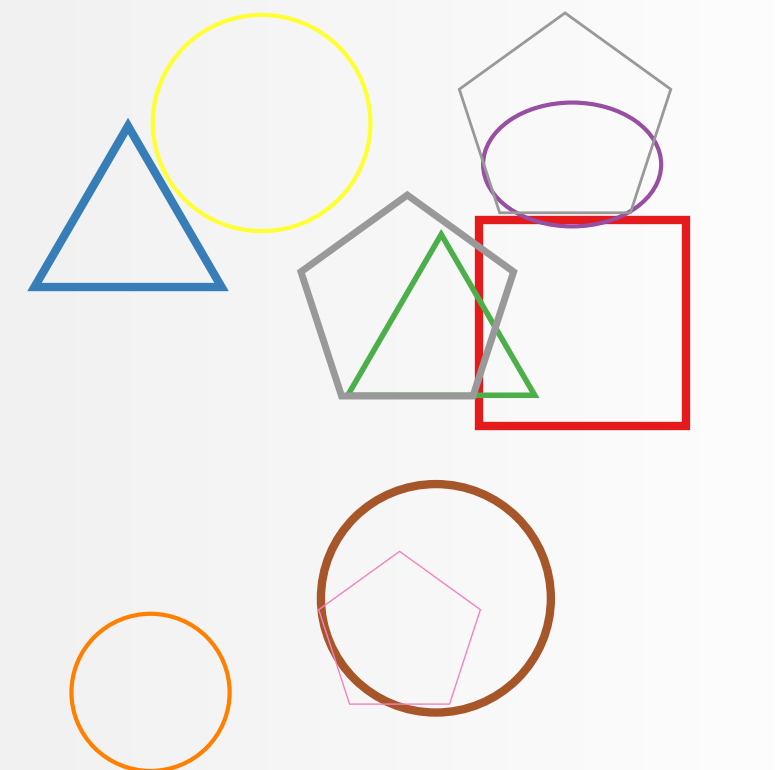[{"shape": "square", "thickness": 3, "radius": 0.67, "center": [0.752, 0.58]}, {"shape": "triangle", "thickness": 3, "radius": 0.7, "center": [0.165, 0.697]}, {"shape": "triangle", "thickness": 2, "radius": 0.7, "center": [0.569, 0.556]}, {"shape": "oval", "thickness": 1.5, "radius": 0.57, "center": [0.738, 0.786]}, {"shape": "circle", "thickness": 1.5, "radius": 0.51, "center": [0.194, 0.101]}, {"shape": "circle", "thickness": 1.5, "radius": 0.7, "center": [0.338, 0.84]}, {"shape": "circle", "thickness": 3, "radius": 0.74, "center": [0.562, 0.223]}, {"shape": "pentagon", "thickness": 0.5, "radius": 0.55, "center": [0.516, 0.174]}, {"shape": "pentagon", "thickness": 1, "radius": 0.72, "center": [0.729, 0.84]}, {"shape": "pentagon", "thickness": 2.5, "radius": 0.72, "center": [0.526, 0.602]}]